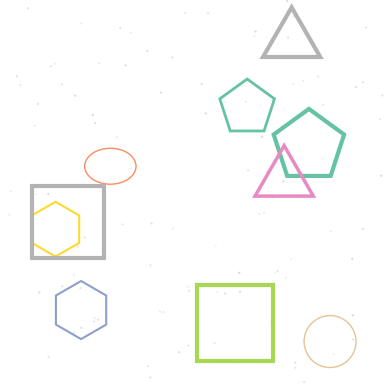[{"shape": "pentagon", "thickness": 3, "radius": 0.48, "center": [0.802, 0.621]}, {"shape": "pentagon", "thickness": 2, "radius": 0.37, "center": [0.642, 0.72]}, {"shape": "oval", "thickness": 1, "radius": 0.33, "center": [0.287, 0.568]}, {"shape": "hexagon", "thickness": 1.5, "radius": 0.38, "center": [0.211, 0.195]}, {"shape": "triangle", "thickness": 2.5, "radius": 0.44, "center": [0.738, 0.534]}, {"shape": "square", "thickness": 3, "radius": 0.49, "center": [0.611, 0.161]}, {"shape": "hexagon", "thickness": 1.5, "radius": 0.36, "center": [0.144, 0.405]}, {"shape": "circle", "thickness": 1, "radius": 0.34, "center": [0.857, 0.113]}, {"shape": "square", "thickness": 3, "radius": 0.47, "center": [0.177, 0.423]}, {"shape": "triangle", "thickness": 3, "radius": 0.43, "center": [0.757, 0.895]}]